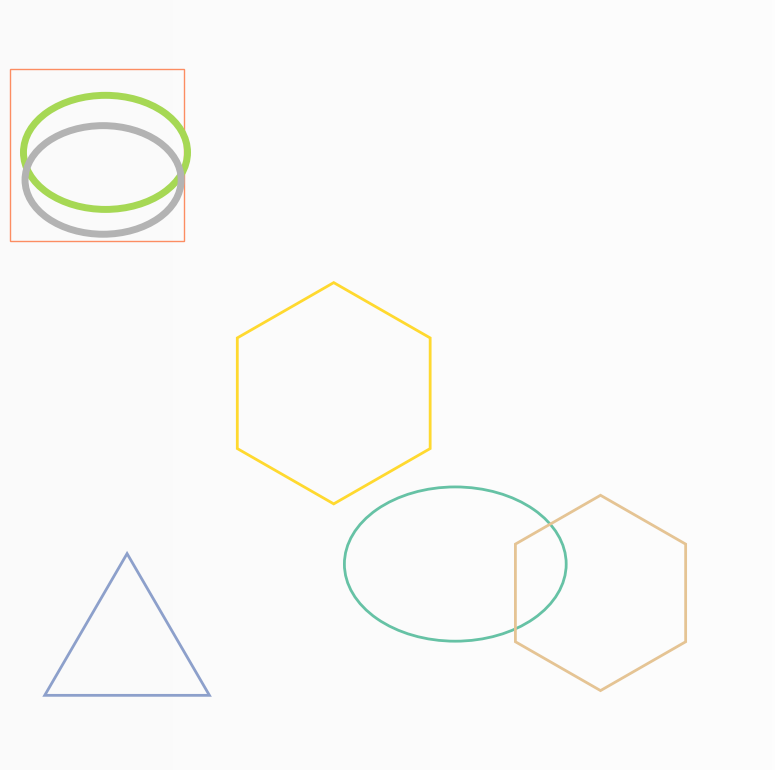[{"shape": "oval", "thickness": 1, "radius": 0.72, "center": [0.587, 0.267]}, {"shape": "square", "thickness": 0.5, "radius": 0.56, "center": [0.126, 0.799]}, {"shape": "triangle", "thickness": 1, "radius": 0.61, "center": [0.164, 0.158]}, {"shape": "oval", "thickness": 2.5, "radius": 0.53, "center": [0.136, 0.802]}, {"shape": "hexagon", "thickness": 1, "radius": 0.72, "center": [0.431, 0.489]}, {"shape": "hexagon", "thickness": 1, "radius": 0.63, "center": [0.775, 0.23]}, {"shape": "oval", "thickness": 2.5, "radius": 0.5, "center": [0.133, 0.766]}]